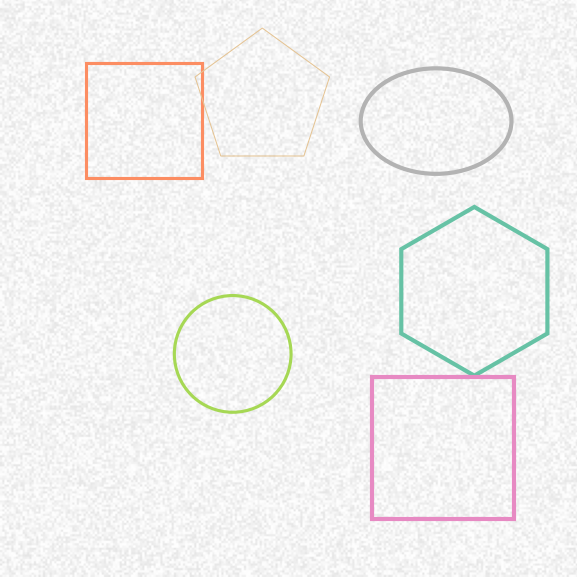[{"shape": "hexagon", "thickness": 2, "radius": 0.73, "center": [0.821, 0.495]}, {"shape": "square", "thickness": 1.5, "radius": 0.5, "center": [0.249, 0.791]}, {"shape": "square", "thickness": 2, "radius": 0.62, "center": [0.767, 0.224]}, {"shape": "circle", "thickness": 1.5, "radius": 0.51, "center": [0.403, 0.386]}, {"shape": "pentagon", "thickness": 0.5, "radius": 0.61, "center": [0.454, 0.828]}, {"shape": "oval", "thickness": 2, "radius": 0.65, "center": [0.755, 0.789]}]